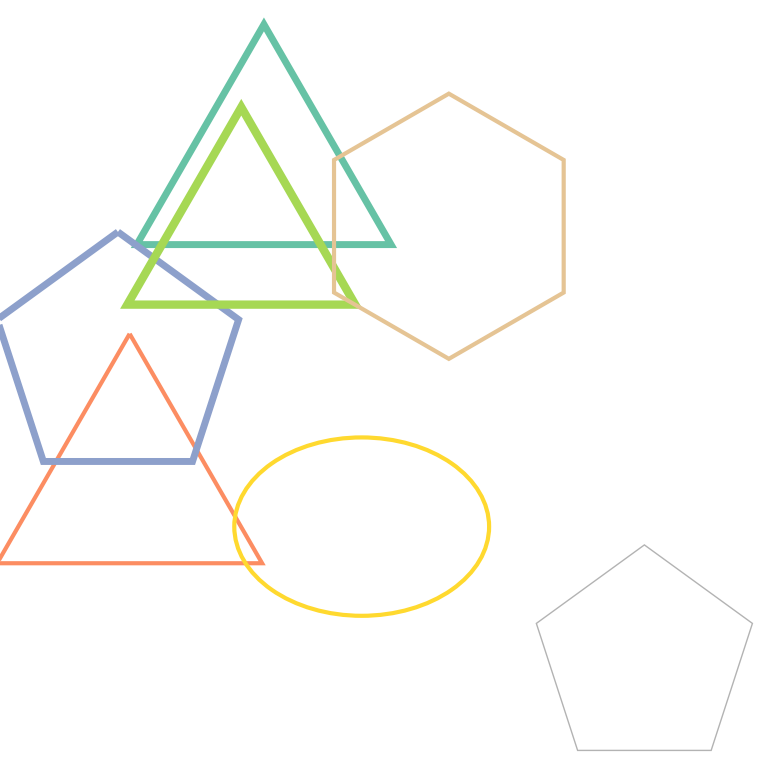[{"shape": "triangle", "thickness": 2.5, "radius": 0.95, "center": [0.343, 0.778]}, {"shape": "triangle", "thickness": 1.5, "radius": 0.99, "center": [0.168, 0.368]}, {"shape": "pentagon", "thickness": 2.5, "radius": 0.82, "center": [0.153, 0.534]}, {"shape": "triangle", "thickness": 3, "radius": 0.85, "center": [0.313, 0.69]}, {"shape": "oval", "thickness": 1.5, "radius": 0.83, "center": [0.47, 0.316]}, {"shape": "hexagon", "thickness": 1.5, "radius": 0.86, "center": [0.583, 0.706]}, {"shape": "pentagon", "thickness": 0.5, "radius": 0.74, "center": [0.837, 0.145]}]